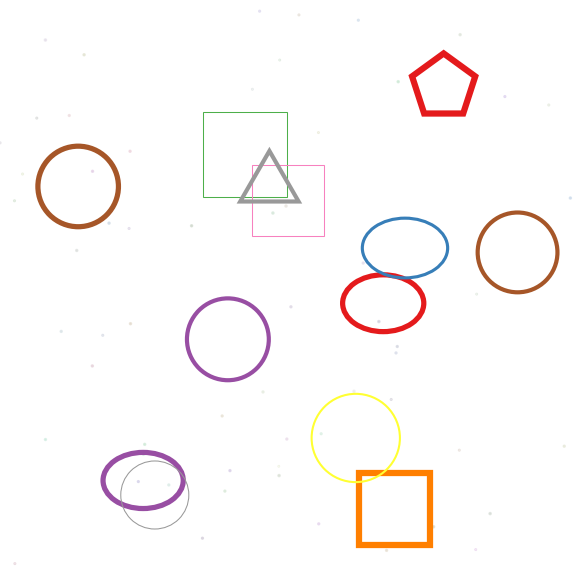[{"shape": "oval", "thickness": 2.5, "radius": 0.35, "center": [0.664, 0.474]}, {"shape": "pentagon", "thickness": 3, "radius": 0.29, "center": [0.768, 0.849]}, {"shape": "oval", "thickness": 1.5, "radius": 0.37, "center": [0.701, 0.57]}, {"shape": "square", "thickness": 0.5, "radius": 0.36, "center": [0.424, 0.732]}, {"shape": "oval", "thickness": 2.5, "radius": 0.35, "center": [0.248, 0.167]}, {"shape": "circle", "thickness": 2, "radius": 0.35, "center": [0.395, 0.412]}, {"shape": "square", "thickness": 3, "radius": 0.31, "center": [0.683, 0.117]}, {"shape": "circle", "thickness": 1, "radius": 0.38, "center": [0.616, 0.241]}, {"shape": "circle", "thickness": 2, "radius": 0.35, "center": [0.896, 0.562]}, {"shape": "circle", "thickness": 2.5, "radius": 0.35, "center": [0.135, 0.676]}, {"shape": "square", "thickness": 0.5, "radius": 0.31, "center": [0.499, 0.652]}, {"shape": "triangle", "thickness": 2, "radius": 0.29, "center": [0.467, 0.679]}, {"shape": "circle", "thickness": 0.5, "radius": 0.29, "center": [0.268, 0.142]}]